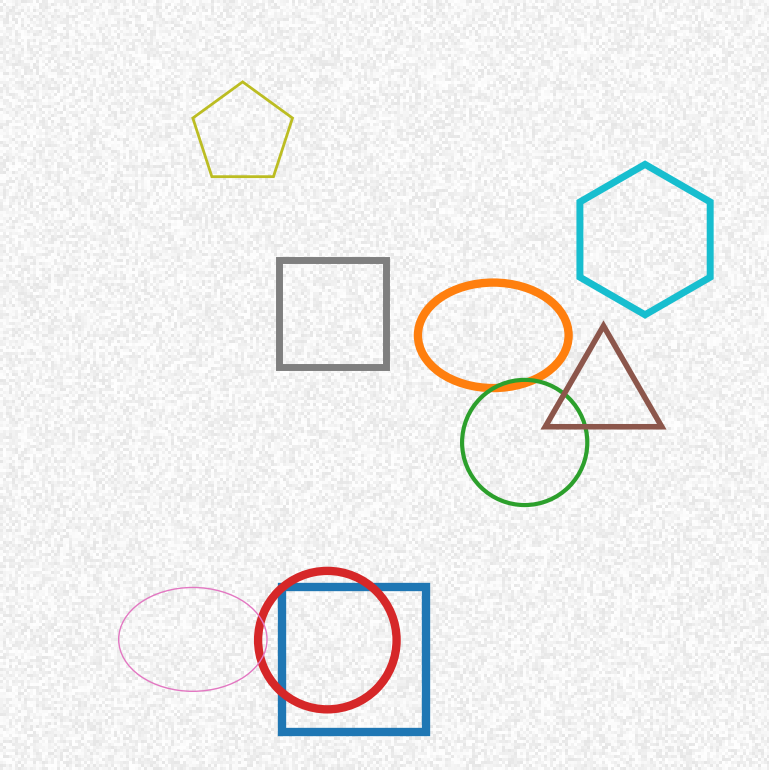[{"shape": "square", "thickness": 3, "radius": 0.47, "center": [0.459, 0.143]}, {"shape": "oval", "thickness": 3, "radius": 0.49, "center": [0.641, 0.565]}, {"shape": "circle", "thickness": 1.5, "radius": 0.41, "center": [0.681, 0.425]}, {"shape": "circle", "thickness": 3, "radius": 0.45, "center": [0.425, 0.169]}, {"shape": "triangle", "thickness": 2, "radius": 0.44, "center": [0.784, 0.489]}, {"shape": "oval", "thickness": 0.5, "radius": 0.48, "center": [0.25, 0.17]}, {"shape": "square", "thickness": 2.5, "radius": 0.35, "center": [0.432, 0.592]}, {"shape": "pentagon", "thickness": 1, "radius": 0.34, "center": [0.315, 0.826]}, {"shape": "hexagon", "thickness": 2.5, "radius": 0.49, "center": [0.838, 0.689]}]